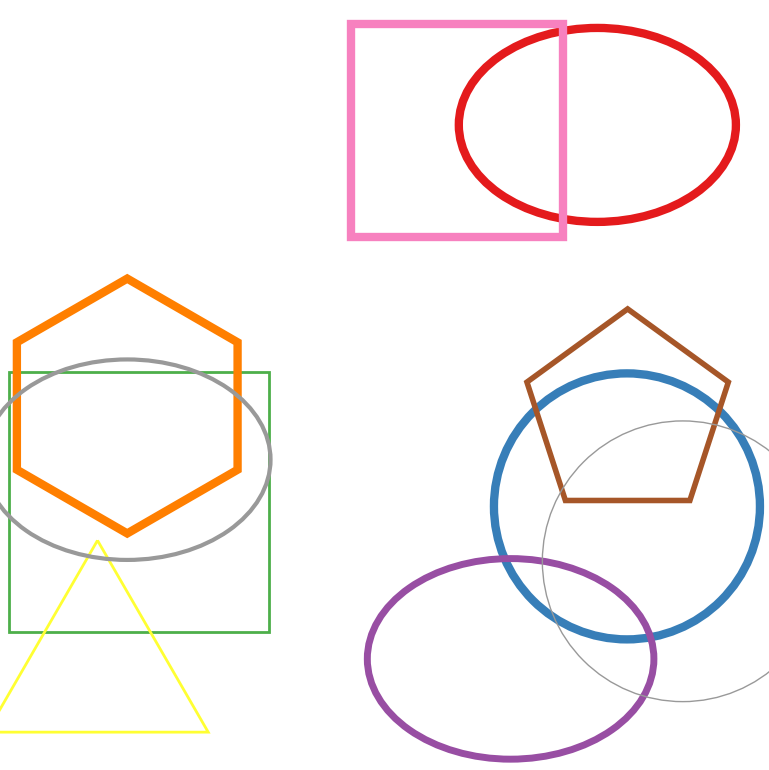[{"shape": "oval", "thickness": 3, "radius": 0.9, "center": [0.776, 0.838]}, {"shape": "circle", "thickness": 3, "radius": 0.86, "center": [0.814, 0.342]}, {"shape": "square", "thickness": 1, "radius": 0.84, "center": [0.18, 0.348]}, {"shape": "oval", "thickness": 2.5, "radius": 0.93, "center": [0.663, 0.144]}, {"shape": "hexagon", "thickness": 3, "radius": 0.83, "center": [0.165, 0.473]}, {"shape": "triangle", "thickness": 1, "radius": 0.83, "center": [0.127, 0.132]}, {"shape": "pentagon", "thickness": 2, "radius": 0.69, "center": [0.815, 0.461]}, {"shape": "square", "thickness": 3, "radius": 0.69, "center": [0.593, 0.83]}, {"shape": "oval", "thickness": 1.5, "radius": 0.93, "center": [0.165, 0.403]}, {"shape": "circle", "thickness": 0.5, "radius": 0.91, "center": [0.887, 0.271]}]